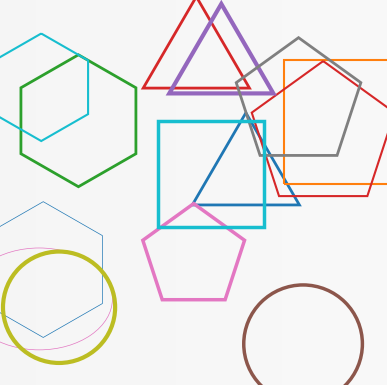[{"shape": "hexagon", "thickness": 0.5, "radius": 0.88, "center": [0.112, 0.3]}, {"shape": "triangle", "thickness": 2, "radius": 0.8, "center": [0.634, 0.547]}, {"shape": "square", "thickness": 1.5, "radius": 0.8, "center": [0.894, 0.684]}, {"shape": "hexagon", "thickness": 2, "radius": 0.86, "center": [0.202, 0.686]}, {"shape": "triangle", "thickness": 2, "radius": 0.79, "center": [0.507, 0.85]}, {"shape": "pentagon", "thickness": 1.5, "radius": 0.97, "center": [0.834, 0.647]}, {"shape": "triangle", "thickness": 3, "radius": 0.78, "center": [0.571, 0.835]}, {"shape": "circle", "thickness": 2.5, "radius": 0.77, "center": [0.782, 0.107]}, {"shape": "pentagon", "thickness": 2.5, "radius": 0.69, "center": [0.5, 0.333]}, {"shape": "oval", "thickness": 0.5, "radius": 0.95, "center": [0.101, 0.224]}, {"shape": "pentagon", "thickness": 2, "radius": 0.85, "center": [0.77, 0.733]}, {"shape": "circle", "thickness": 3, "radius": 0.72, "center": [0.152, 0.202]}, {"shape": "hexagon", "thickness": 1.5, "radius": 0.7, "center": [0.106, 0.773]}, {"shape": "square", "thickness": 2.5, "radius": 0.69, "center": [0.545, 0.548]}]